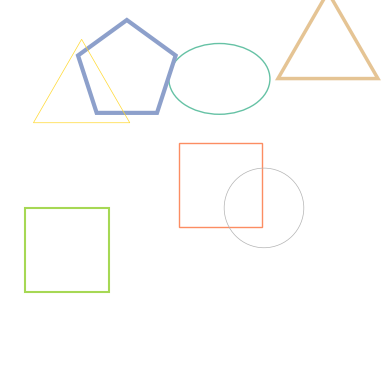[{"shape": "oval", "thickness": 1, "radius": 0.66, "center": [0.57, 0.795]}, {"shape": "square", "thickness": 1, "radius": 0.54, "center": [0.573, 0.519]}, {"shape": "pentagon", "thickness": 3, "radius": 0.67, "center": [0.329, 0.815]}, {"shape": "square", "thickness": 1.5, "radius": 0.54, "center": [0.174, 0.351]}, {"shape": "triangle", "thickness": 0.5, "radius": 0.72, "center": [0.212, 0.753]}, {"shape": "triangle", "thickness": 2.5, "radius": 0.75, "center": [0.852, 0.871]}, {"shape": "circle", "thickness": 0.5, "radius": 0.52, "center": [0.686, 0.46]}]